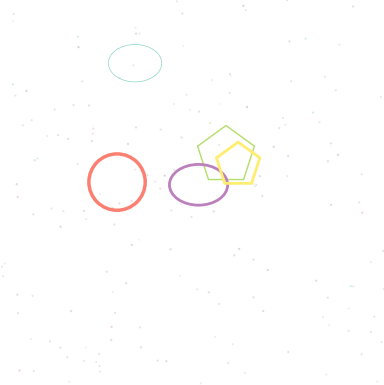[{"shape": "oval", "thickness": 0.5, "radius": 0.35, "center": [0.351, 0.836]}, {"shape": "circle", "thickness": 2.5, "radius": 0.37, "center": [0.304, 0.527]}, {"shape": "pentagon", "thickness": 1, "radius": 0.39, "center": [0.587, 0.596]}, {"shape": "oval", "thickness": 2, "radius": 0.38, "center": [0.516, 0.52]}, {"shape": "pentagon", "thickness": 2, "radius": 0.3, "center": [0.619, 0.572]}]